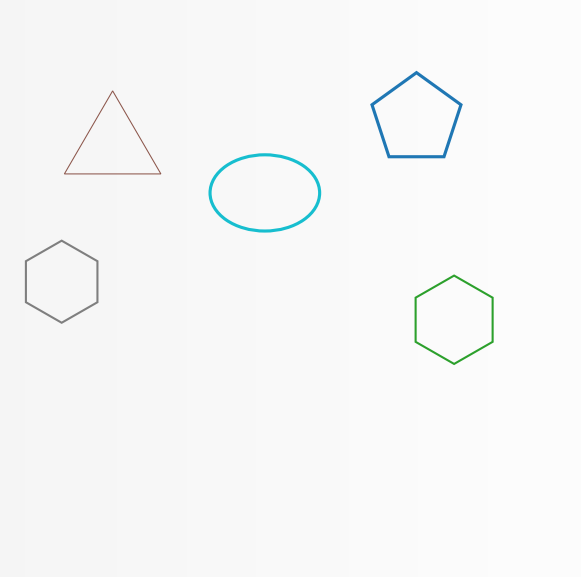[{"shape": "pentagon", "thickness": 1.5, "radius": 0.4, "center": [0.717, 0.793]}, {"shape": "hexagon", "thickness": 1, "radius": 0.38, "center": [0.781, 0.445]}, {"shape": "triangle", "thickness": 0.5, "radius": 0.48, "center": [0.194, 0.746]}, {"shape": "hexagon", "thickness": 1, "radius": 0.36, "center": [0.106, 0.511]}, {"shape": "oval", "thickness": 1.5, "radius": 0.47, "center": [0.456, 0.665]}]